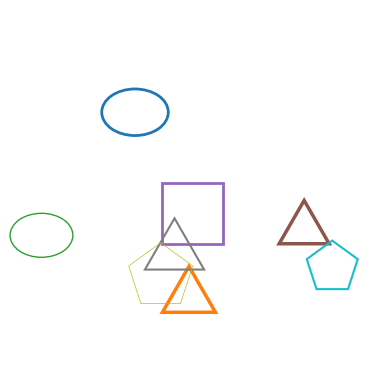[{"shape": "oval", "thickness": 2, "radius": 0.43, "center": [0.351, 0.708]}, {"shape": "triangle", "thickness": 2.5, "radius": 0.4, "center": [0.491, 0.229]}, {"shape": "oval", "thickness": 1, "radius": 0.41, "center": [0.108, 0.389]}, {"shape": "square", "thickness": 2, "radius": 0.4, "center": [0.5, 0.445]}, {"shape": "triangle", "thickness": 2.5, "radius": 0.37, "center": [0.79, 0.404]}, {"shape": "triangle", "thickness": 1.5, "radius": 0.44, "center": [0.453, 0.344]}, {"shape": "pentagon", "thickness": 0.5, "radius": 0.44, "center": [0.417, 0.282]}, {"shape": "pentagon", "thickness": 1.5, "radius": 0.35, "center": [0.863, 0.305]}]